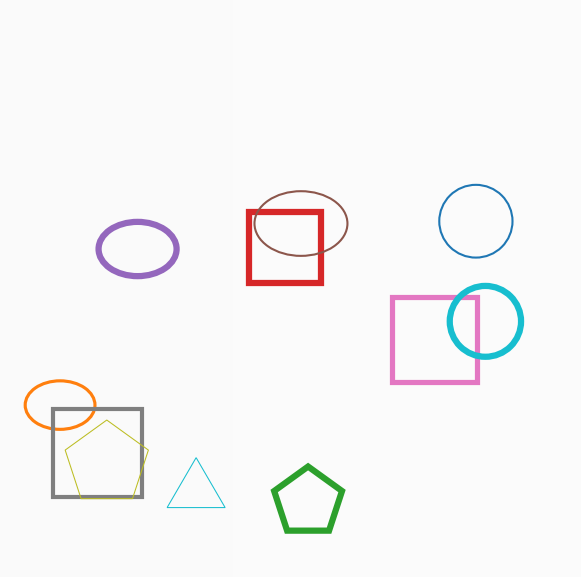[{"shape": "circle", "thickness": 1, "radius": 0.31, "center": [0.819, 0.616]}, {"shape": "oval", "thickness": 1.5, "radius": 0.3, "center": [0.103, 0.298]}, {"shape": "pentagon", "thickness": 3, "radius": 0.31, "center": [0.53, 0.13]}, {"shape": "square", "thickness": 3, "radius": 0.31, "center": [0.49, 0.57]}, {"shape": "oval", "thickness": 3, "radius": 0.34, "center": [0.237, 0.568]}, {"shape": "oval", "thickness": 1, "radius": 0.4, "center": [0.518, 0.612]}, {"shape": "square", "thickness": 2.5, "radius": 0.37, "center": [0.747, 0.411]}, {"shape": "square", "thickness": 2, "radius": 0.38, "center": [0.168, 0.215]}, {"shape": "pentagon", "thickness": 0.5, "radius": 0.38, "center": [0.184, 0.197]}, {"shape": "triangle", "thickness": 0.5, "radius": 0.29, "center": [0.337, 0.149]}, {"shape": "circle", "thickness": 3, "radius": 0.31, "center": [0.835, 0.443]}]